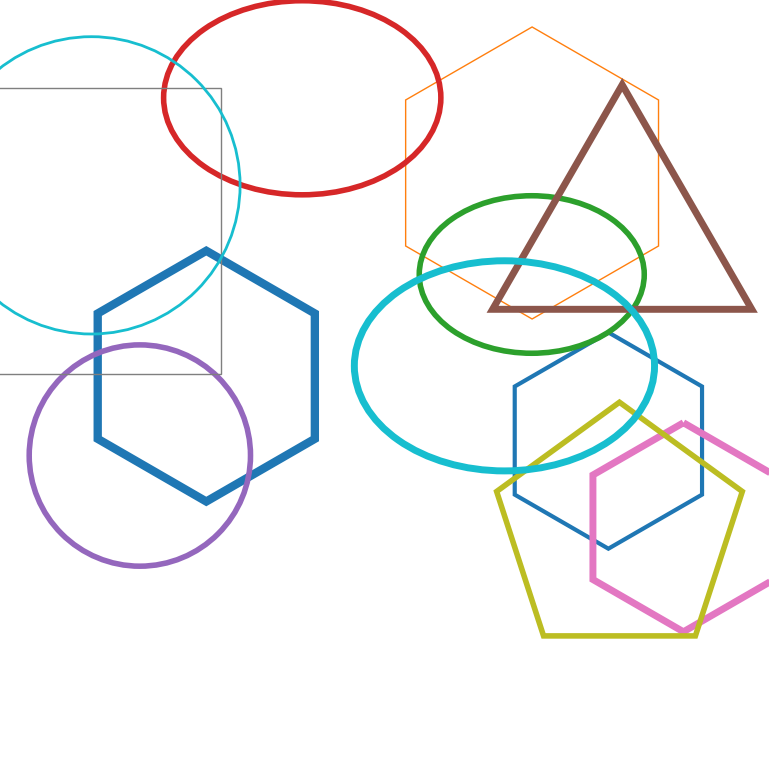[{"shape": "hexagon", "thickness": 3, "radius": 0.81, "center": [0.268, 0.511]}, {"shape": "hexagon", "thickness": 1.5, "radius": 0.7, "center": [0.79, 0.428]}, {"shape": "hexagon", "thickness": 0.5, "radius": 0.95, "center": [0.691, 0.775]}, {"shape": "oval", "thickness": 2, "radius": 0.73, "center": [0.691, 0.644]}, {"shape": "oval", "thickness": 2, "radius": 0.9, "center": [0.393, 0.873]}, {"shape": "circle", "thickness": 2, "radius": 0.72, "center": [0.182, 0.408]}, {"shape": "triangle", "thickness": 2.5, "radius": 0.97, "center": [0.808, 0.695]}, {"shape": "hexagon", "thickness": 2.5, "radius": 0.68, "center": [0.888, 0.315]}, {"shape": "square", "thickness": 0.5, "radius": 0.93, "center": [0.101, 0.7]}, {"shape": "pentagon", "thickness": 2, "radius": 0.84, "center": [0.805, 0.31]}, {"shape": "oval", "thickness": 2.5, "radius": 0.97, "center": [0.655, 0.525]}, {"shape": "circle", "thickness": 1, "radius": 0.97, "center": [0.119, 0.759]}]